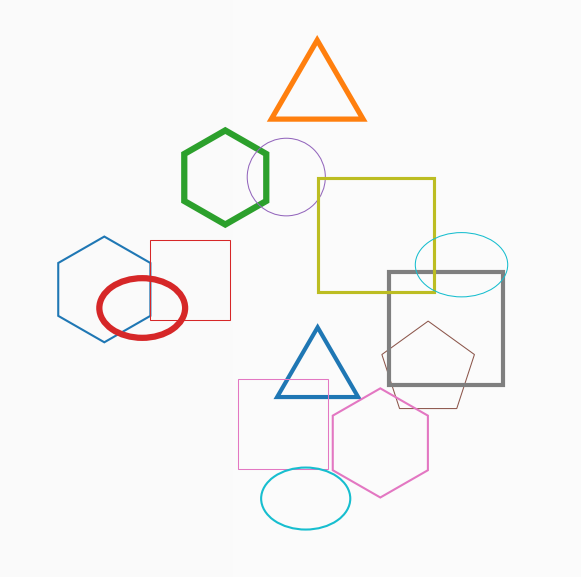[{"shape": "triangle", "thickness": 2, "radius": 0.4, "center": [0.546, 0.352]}, {"shape": "hexagon", "thickness": 1, "radius": 0.46, "center": [0.179, 0.498]}, {"shape": "triangle", "thickness": 2.5, "radius": 0.46, "center": [0.546, 0.838]}, {"shape": "hexagon", "thickness": 3, "radius": 0.41, "center": [0.388, 0.692]}, {"shape": "square", "thickness": 0.5, "radius": 0.34, "center": [0.327, 0.515]}, {"shape": "oval", "thickness": 3, "radius": 0.37, "center": [0.245, 0.466]}, {"shape": "circle", "thickness": 0.5, "radius": 0.34, "center": [0.493, 0.693]}, {"shape": "pentagon", "thickness": 0.5, "radius": 0.42, "center": [0.737, 0.359]}, {"shape": "square", "thickness": 0.5, "radius": 0.39, "center": [0.487, 0.265]}, {"shape": "hexagon", "thickness": 1, "radius": 0.47, "center": [0.654, 0.232]}, {"shape": "square", "thickness": 2, "radius": 0.49, "center": [0.767, 0.43]}, {"shape": "square", "thickness": 1.5, "radius": 0.5, "center": [0.647, 0.592]}, {"shape": "oval", "thickness": 0.5, "radius": 0.4, "center": [0.794, 0.541]}, {"shape": "oval", "thickness": 1, "radius": 0.38, "center": [0.526, 0.136]}]